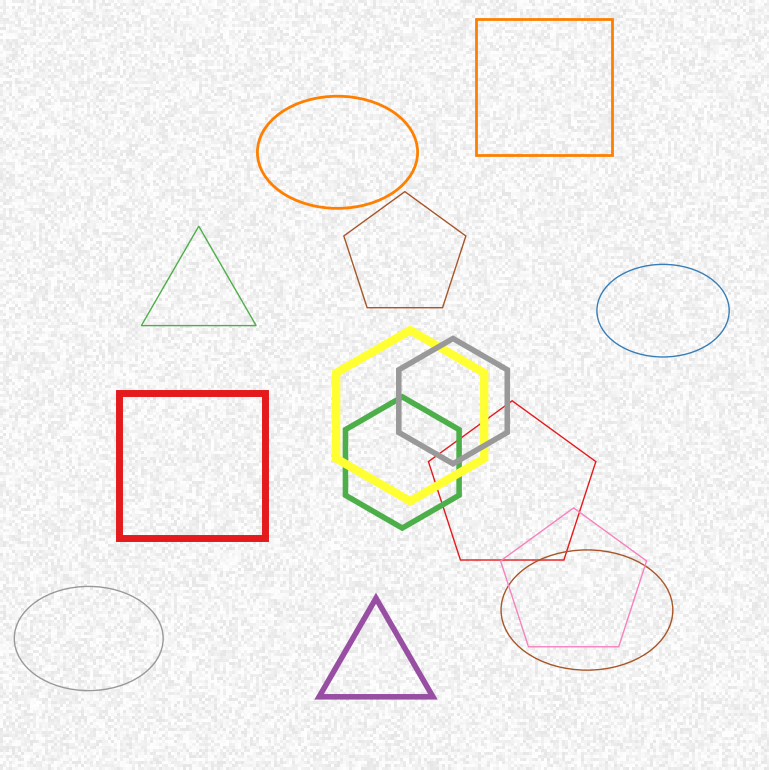[{"shape": "square", "thickness": 2.5, "radius": 0.47, "center": [0.249, 0.395]}, {"shape": "pentagon", "thickness": 0.5, "radius": 0.57, "center": [0.665, 0.365]}, {"shape": "oval", "thickness": 0.5, "radius": 0.43, "center": [0.861, 0.597]}, {"shape": "hexagon", "thickness": 2, "radius": 0.43, "center": [0.522, 0.399]}, {"shape": "triangle", "thickness": 0.5, "radius": 0.43, "center": [0.258, 0.62]}, {"shape": "triangle", "thickness": 2, "radius": 0.43, "center": [0.488, 0.138]}, {"shape": "square", "thickness": 1, "radius": 0.44, "center": [0.707, 0.887]}, {"shape": "oval", "thickness": 1, "radius": 0.52, "center": [0.438, 0.802]}, {"shape": "hexagon", "thickness": 3, "radius": 0.56, "center": [0.533, 0.46]}, {"shape": "oval", "thickness": 0.5, "radius": 0.56, "center": [0.762, 0.208]}, {"shape": "pentagon", "thickness": 0.5, "radius": 0.42, "center": [0.526, 0.668]}, {"shape": "pentagon", "thickness": 0.5, "radius": 0.5, "center": [0.745, 0.241]}, {"shape": "hexagon", "thickness": 2, "radius": 0.41, "center": [0.588, 0.479]}, {"shape": "oval", "thickness": 0.5, "radius": 0.48, "center": [0.115, 0.171]}]